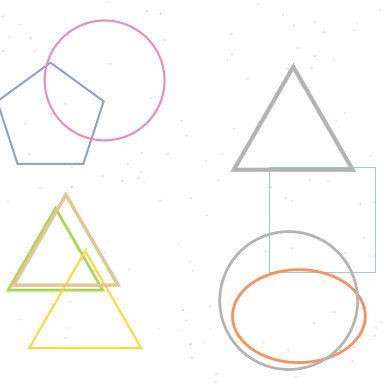[{"shape": "square", "thickness": 0.5, "radius": 0.68, "center": [0.836, 0.43]}, {"shape": "oval", "thickness": 2, "radius": 0.86, "center": [0.776, 0.179]}, {"shape": "pentagon", "thickness": 1.5, "radius": 0.73, "center": [0.131, 0.692]}, {"shape": "circle", "thickness": 1.5, "radius": 0.78, "center": [0.272, 0.791]}, {"shape": "triangle", "thickness": 2, "radius": 0.71, "center": [0.144, 0.317]}, {"shape": "triangle", "thickness": 1.5, "radius": 0.84, "center": [0.221, 0.18]}, {"shape": "triangle", "thickness": 2.5, "radius": 0.78, "center": [0.171, 0.338]}, {"shape": "circle", "thickness": 2, "radius": 0.9, "center": [0.75, 0.219]}, {"shape": "triangle", "thickness": 3, "radius": 0.89, "center": [0.762, 0.648]}]